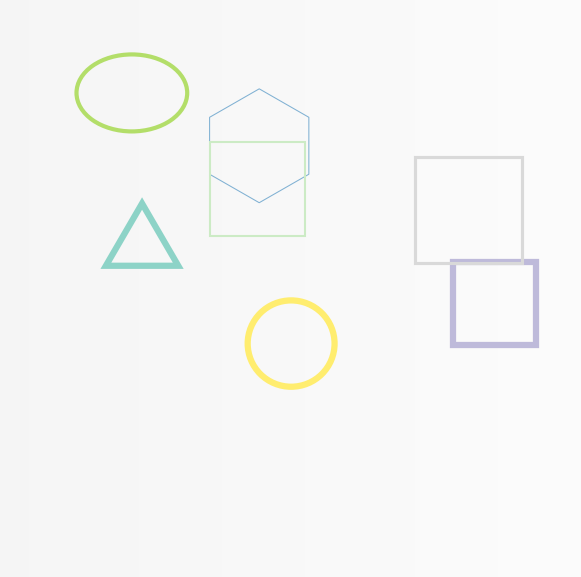[{"shape": "triangle", "thickness": 3, "radius": 0.36, "center": [0.244, 0.575]}, {"shape": "square", "thickness": 3, "radius": 0.36, "center": [0.85, 0.474]}, {"shape": "hexagon", "thickness": 0.5, "radius": 0.49, "center": [0.446, 0.747]}, {"shape": "oval", "thickness": 2, "radius": 0.48, "center": [0.227, 0.838]}, {"shape": "square", "thickness": 1.5, "radius": 0.46, "center": [0.806, 0.635]}, {"shape": "square", "thickness": 1, "radius": 0.41, "center": [0.442, 0.672]}, {"shape": "circle", "thickness": 3, "radius": 0.37, "center": [0.501, 0.404]}]